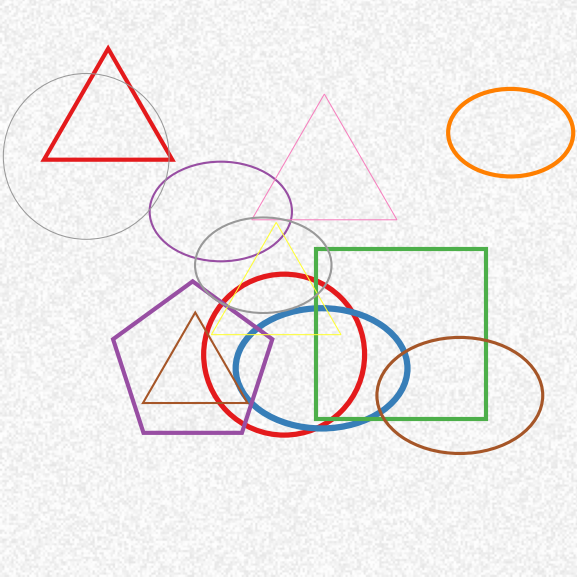[{"shape": "triangle", "thickness": 2, "radius": 0.64, "center": [0.187, 0.787]}, {"shape": "circle", "thickness": 2.5, "radius": 0.7, "center": [0.492, 0.385]}, {"shape": "oval", "thickness": 3, "radius": 0.74, "center": [0.557, 0.361]}, {"shape": "square", "thickness": 2, "radius": 0.74, "center": [0.695, 0.421]}, {"shape": "oval", "thickness": 1, "radius": 0.62, "center": [0.382, 0.633]}, {"shape": "pentagon", "thickness": 2, "radius": 0.72, "center": [0.334, 0.367]}, {"shape": "oval", "thickness": 2, "radius": 0.54, "center": [0.884, 0.769]}, {"shape": "triangle", "thickness": 0.5, "radius": 0.65, "center": [0.478, 0.484]}, {"shape": "oval", "thickness": 1.5, "radius": 0.72, "center": [0.796, 0.314]}, {"shape": "triangle", "thickness": 1, "radius": 0.52, "center": [0.338, 0.354]}, {"shape": "triangle", "thickness": 0.5, "radius": 0.73, "center": [0.562, 0.691]}, {"shape": "oval", "thickness": 1, "radius": 0.59, "center": [0.456, 0.54]}, {"shape": "circle", "thickness": 0.5, "radius": 0.72, "center": [0.149, 0.728]}]